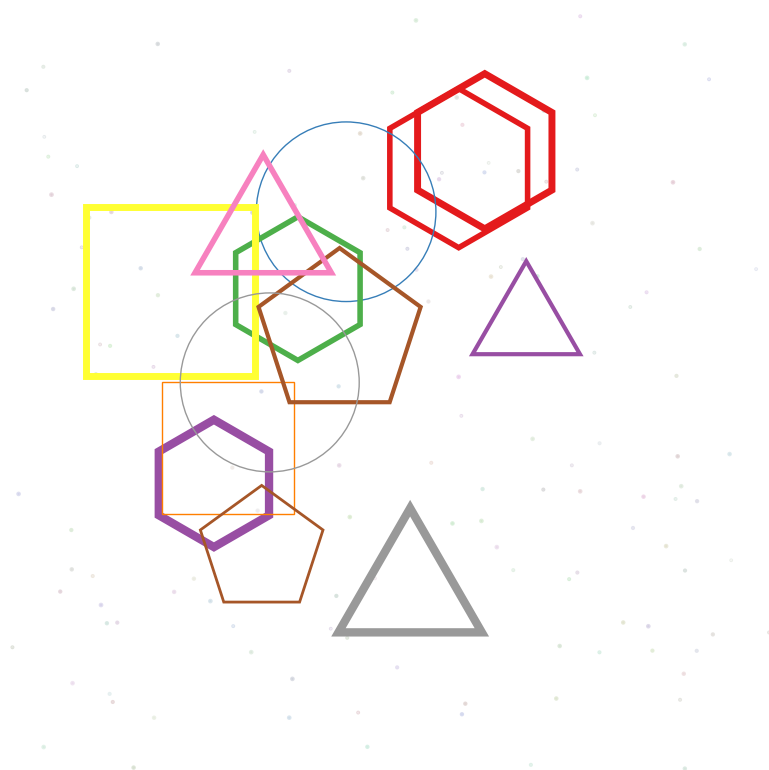[{"shape": "hexagon", "thickness": 2, "radius": 0.52, "center": [0.596, 0.782]}, {"shape": "hexagon", "thickness": 2.5, "radius": 0.5, "center": [0.63, 0.804]}, {"shape": "circle", "thickness": 0.5, "radius": 0.58, "center": [0.449, 0.725]}, {"shape": "hexagon", "thickness": 2, "radius": 0.47, "center": [0.387, 0.625]}, {"shape": "hexagon", "thickness": 3, "radius": 0.41, "center": [0.278, 0.372]}, {"shape": "triangle", "thickness": 1.5, "radius": 0.4, "center": [0.683, 0.58]}, {"shape": "square", "thickness": 0.5, "radius": 0.43, "center": [0.296, 0.418]}, {"shape": "square", "thickness": 2.5, "radius": 0.55, "center": [0.222, 0.622]}, {"shape": "pentagon", "thickness": 1.5, "radius": 0.55, "center": [0.441, 0.567]}, {"shape": "pentagon", "thickness": 1, "radius": 0.42, "center": [0.34, 0.286]}, {"shape": "triangle", "thickness": 2, "radius": 0.51, "center": [0.342, 0.697]}, {"shape": "triangle", "thickness": 3, "radius": 0.54, "center": [0.533, 0.232]}, {"shape": "circle", "thickness": 0.5, "radius": 0.58, "center": [0.35, 0.503]}]